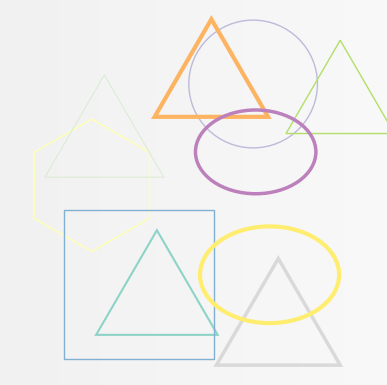[{"shape": "triangle", "thickness": 1.5, "radius": 0.91, "center": [0.405, 0.221]}, {"shape": "hexagon", "thickness": 1, "radius": 0.86, "center": [0.237, 0.519]}, {"shape": "circle", "thickness": 1, "radius": 0.83, "center": [0.653, 0.782]}, {"shape": "square", "thickness": 1, "radius": 0.97, "center": [0.358, 0.262]}, {"shape": "triangle", "thickness": 3, "radius": 0.85, "center": [0.545, 0.781]}, {"shape": "triangle", "thickness": 1, "radius": 0.81, "center": [0.878, 0.734]}, {"shape": "triangle", "thickness": 2.5, "radius": 0.92, "center": [0.718, 0.144]}, {"shape": "oval", "thickness": 2.5, "radius": 0.78, "center": [0.66, 0.606]}, {"shape": "triangle", "thickness": 0.5, "radius": 0.89, "center": [0.269, 0.628]}, {"shape": "oval", "thickness": 3, "radius": 0.9, "center": [0.696, 0.286]}]